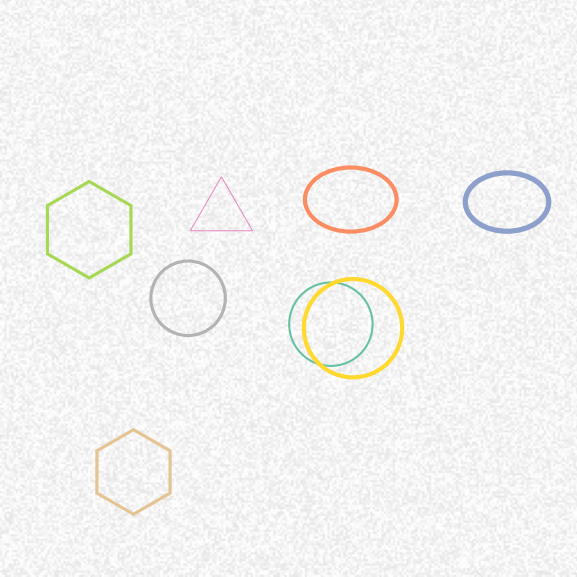[{"shape": "circle", "thickness": 1, "radius": 0.36, "center": [0.573, 0.438]}, {"shape": "oval", "thickness": 2, "radius": 0.4, "center": [0.607, 0.654]}, {"shape": "oval", "thickness": 2.5, "radius": 0.36, "center": [0.878, 0.649]}, {"shape": "triangle", "thickness": 0.5, "radius": 0.31, "center": [0.383, 0.631]}, {"shape": "hexagon", "thickness": 1.5, "radius": 0.42, "center": [0.154, 0.601]}, {"shape": "circle", "thickness": 2, "radius": 0.43, "center": [0.611, 0.431]}, {"shape": "hexagon", "thickness": 1.5, "radius": 0.37, "center": [0.231, 0.182]}, {"shape": "circle", "thickness": 1.5, "radius": 0.32, "center": [0.326, 0.483]}]